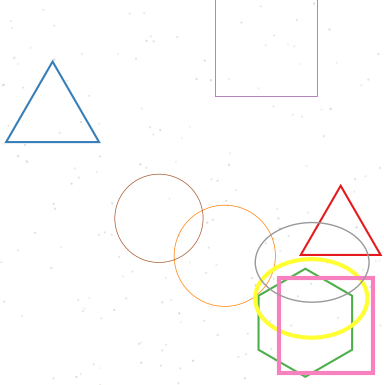[{"shape": "triangle", "thickness": 1.5, "radius": 0.6, "center": [0.885, 0.398]}, {"shape": "triangle", "thickness": 1.5, "radius": 0.7, "center": [0.137, 0.701]}, {"shape": "hexagon", "thickness": 1.5, "radius": 0.7, "center": [0.793, 0.162]}, {"shape": "square", "thickness": 0.5, "radius": 0.66, "center": [0.69, 0.884]}, {"shape": "circle", "thickness": 0.5, "radius": 0.66, "center": [0.584, 0.336]}, {"shape": "oval", "thickness": 3, "radius": 0.73, "center": [0.809, 0.225]}, {"shape": "circle", "thickness": 0.5, "radius": 0.57, "center": [0.413, 0.433]}, {"shape": "square", "thickness": 3, "radius": 0.61, "center": [0.846, 0.154]}, {"shape": "oval", "thickness": 1, "radius": 0.74, "center": [0.811, 0.319]}]